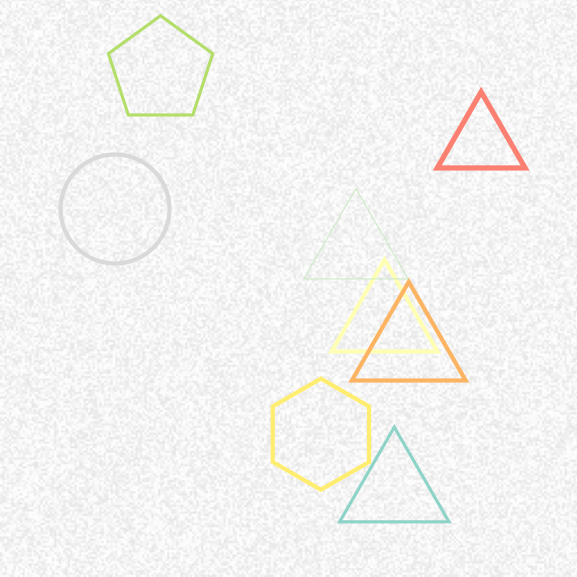[{"shape": "triangle", "thickness": 1.5, "radius": 0.55, "center": [0.683, 0.15]}, {"shape": "triangle", "thickness": 2, "radius": 0.53, "center": [0.666, 0.443]}, {"shape": "triangle", "thickness": 2.5, "radius": 0.44, "center": [0.833, 0.752]}, {"shape": "triangle", "thickness": 2, "radius": 0.57, "center": [0.708, 0.397]}, {"shape": "pentagon", "thickness": 1.5, "radius": 0.48, "center": [0.278, 0.877]}, {"shape": "circle", "thickness": 2, "radius": 0.47, "center": [0.199, 0.637]}, {"shape": "triangle", "thickness": 0.5, "radius": 0.52, "center": [0.616, 0.568]}, {"shape": "hexagon", "thickness": 2, "radius": 0.48, "center": [0.556, 0.247]}]